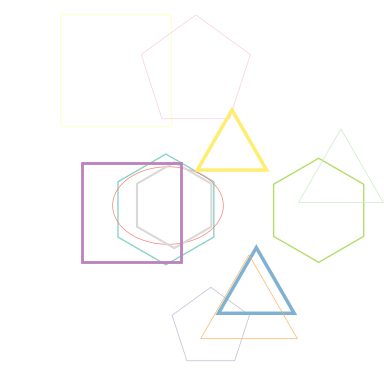[{"shape": "hexagon", "thickness": 1, "radius": 0.72, "center": [0.431, 0.456]}, {"shape": "square", "thickness": 0.5, "radius": 0.73, "center": [0.3, 0.819]}, {"shape": "pentagon", "thickness": 0.5, "radius": 0.53, "center": [0.547, 0.148]}, {"shape": "oval", "thickness": 0.5, "radius": 0.72, "center": [0.436, 0.466]}, {"shape": "triangle", "thickness": 2.5, "radius": 0.57, "center": [0.666, 0.243]}, {"shape": "triangle", "thickness": 0.5, "radius": 0.73, "center": [0.647, 0.193]}, {"shape": "hexagon", "thickness": 1, "radius": 0.68, "center": [0.828, 0.454]}, {"shape": "pentagon", "thickness": 0.5, "radius": 0.75, "center": [0.508, 0.812]}, {"shape": "hexagon", "thickness": 1.5, "radius": 0.56, "center": [0.452, 0.467]}, {"shape": "square", "thickness": 2, "radius": 0.64, "center": [0.342, 0.448]}, {"shape": "triangle", "thickness": 0.5, "radius": 0.64, "center": [0.886, 0.538]}, {"shape": "triangle", "thickness": 2.5, "radius": 0.52, "center": [0.603, 0.61]}]